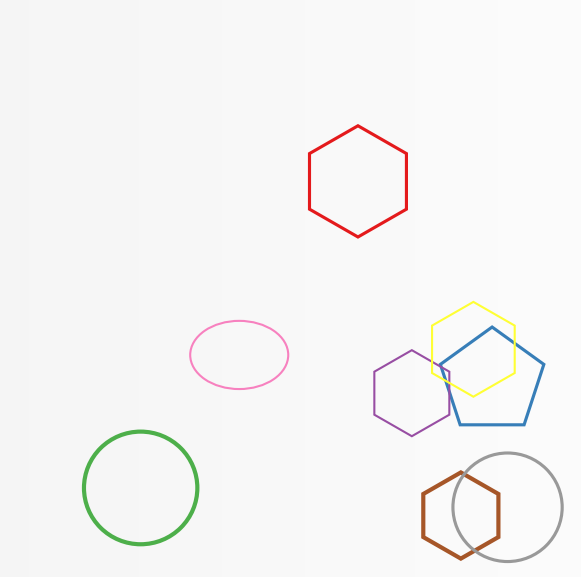[{"shape": "hexagon", "thickness": 1.5, "radius": 0.48, "center": [0.616, 0.685]}, {"shape": "pentagon", "thickness": 1.5, "radius": 0.47, "center": [0.847, 0.339]}, {"shape": "circle", "thickness": 2, "radius": 0.49, "center": [0.242, 0.154]}, {"shape": "hexagon", "thickness": 1, "radius": 0.37, "center": [0.709, 0.318]}, {"shape": "hexagon", "thickness": 1, "radius": 0.41, "center": [0.814, 0.394]}, {"shape": "hexagon", "thickness": 2, "radius": 0.37, "center": [0.793, 0.106]}, {"shape": "oval", "thickness": 1, "radius": 0.42, "center": [0.412, 0.384]}, {"shape": "circle", "thickness": 1.5, "radius": 0.47, "center": [0.873, 0.121]}]